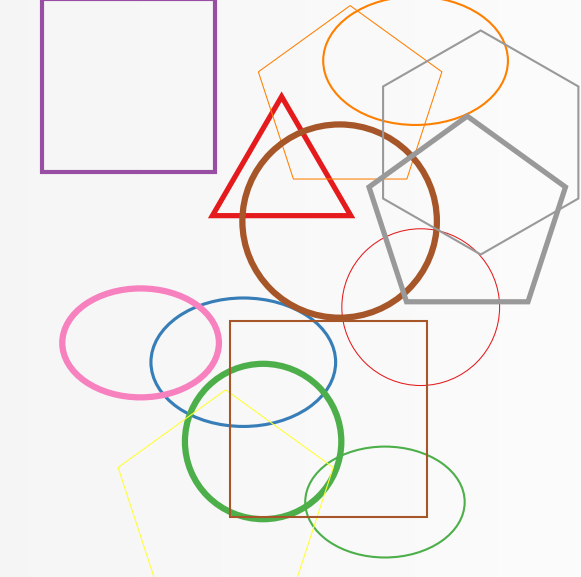[{"shape": "circle", "thickness": 0.5, "radius": 0.68, "center": [0.724, 0.467]}, {"shape": "triangle", "thickness": 2.5, "radius": 0.69, "center": [0.484, 0.694]}, {"shape": "oval", "thickness": 1.5, "radius": 0.79, "center": [0.419, 0.372]}, {"shape": "oval", "thickness": 1, "radius": 0.69, "center": [0.662, 0.13]}, {"shape": "circle", "thickness": 3, "radius": 0.67, "center": [0.453, 0.235]}, {"shape": "square", "thickness": 2, "radius": 0.75, "center": [0.221, 0.851]}, {"shape": "oval", "thickness": 1, "radius": 0.79, "center": [0.715, 0.894]}, {"shape": "pentagon", "thickness": 0.5, "radius": 0.83, "center": [0.602, 0.823]}, {"shape": "pentagon", "thickness": 0.5, "radius": 0.97, "center": [0.388, 0.129]}, {"shape": "circle", "thickness": 3, "radius": 0.84, "center": [0.584, 0.616]}, {"shape": "square", "thickness": 1, "radius": 0.85, "center": [0.565, 0.273]}, {"shape": "oval", "thickness": 3, "radius": 0.67, "center": [0.242, 0.405]}, {"shape": "pentagon", "thickness": 2.5, "radius": 0.89, "center": [0.804, 0.62]}, {"shape": "hexagon", "thickness": 1, "radius": 0.97, "center": [0.827, 0.752]}]